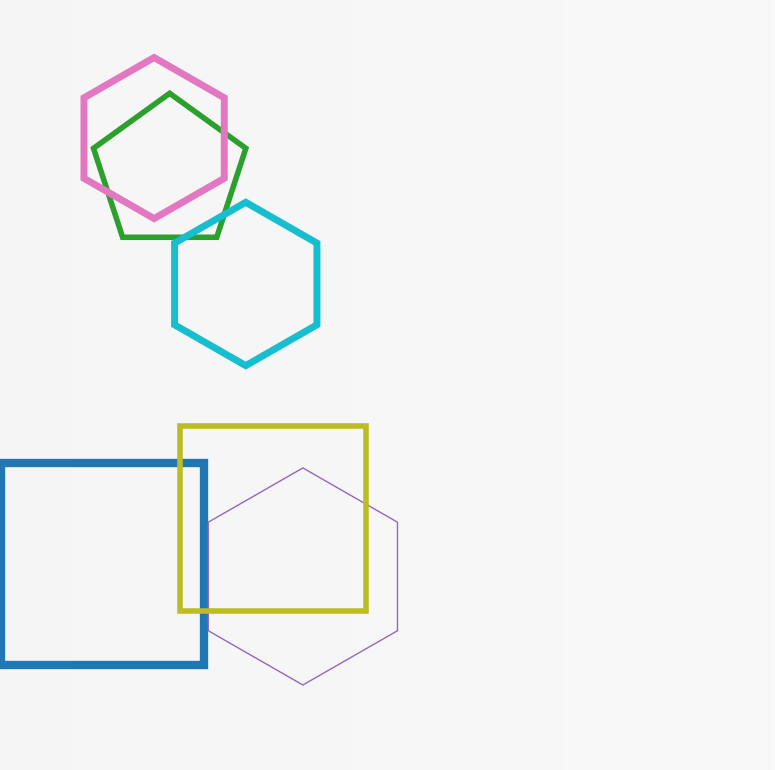[{"shape": "square", "thickness": 3, "radius": 0.66, "center": [0.133, 0.267]}, {"shape": "pentagon", "thickness": 2, "radius": 0.52, "center": [0.219, 0.775]}, {"shape": "hexagon", "thickness": 0.5, "radius": 0.7, "center": [0.391, 0.251]}, {"shape": "hexagon", "thickness": 2.5, "radius": 0.52, "center": [0.199, 0.821]}, {"shape": "square", "thickness": 2, "radius": 0.6, "center": [0.352, 0.327]}, {"shape": "hexagon", "thickness": 2.5, "radius": 0.53, "center": [0.317, 0.631]}]